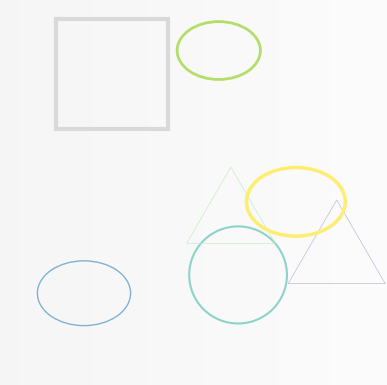[{"shape": "circle", "thickness": 1.5, "radius": 0.63, "center": [0.614, 0.286]}, {"shape": "triangle", "thickness": 0.5, "radius": 0.72, "center": [0.869, 0.336]}, {"shape": "oval", "thickness": 1, "radius": 0.6, "center": [0.217, 0.238]}, {"shape": "oval", "thickness": 2, "radius": 0.54, "center": [0.565, 0.869]}, {"shape": "square", "thickness": 3, "radius": 0.72, "center": [0.289, 0.808]}, {"shape": "triangle", "thickness": 0.5, "radius": 0.66, "center": [0.596, 0.434]}, {"shape": "oval", "thickness": 2.5, "radius": 0.64, "center": [0.763, 0.476]}]